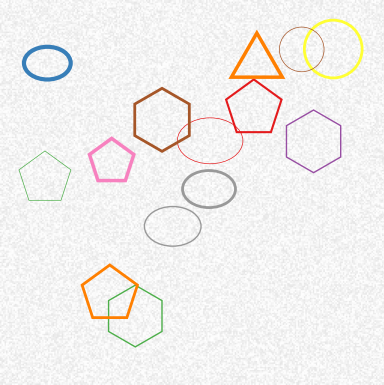[{"shape": "oval", "thickness": 0.5, "radius": 0.43, "center": [0.546, 0.634]}, {"shape": "pentagon", "thickness": 1.5, "radius": 0.38, "center": [0.659, 0.718]}, {"shape": "oval", "thickness": 3, "radius": 0.3, "center": [0.123, 0.836]}, {"shape": "pentagon", "thickness": 0.5, "radius": 0.35, "center": [0.117, 0.537]}, {"shape": "hexagon", "thickness": 1, "radius": 0.4, "center": [0.351, 0.179]}, {"shape": "hexagon", "thickness": 1, "radius": 0.41, "center": [0.814, 0.633]}, {"shape": "pentagon", "thickness": 2, "radius": 0.38, "center": [0.285, 0.236]}, {"shape": "triangle", "thickness": 2.5, "radius": 0.38, "center": [0.667, 0.838]}, {"shape": "circle", "thickness": 2, "radius": 0.38, "center": [0.866, 0.873]}, {"shape": "hexagon", "thickness": 2, "radius": 0.41, "center": [0.421, 0.689]}, {"shape": "circle", "thickness": 0.5, "radius": 0.29, "center": [0.784, 0.872]}, {"shape": "pentagon", "thickness": 2.5, "radius": 0.3, "center": [0.29, 0.58]}, {"shape": "oval", "thickness": 1, "radius": 0.37, "center": [0.449, 0.412]}, {"shape": "oval", "thickness": 2, "radius": 0.34, "center": [0.543, 0.509]}]